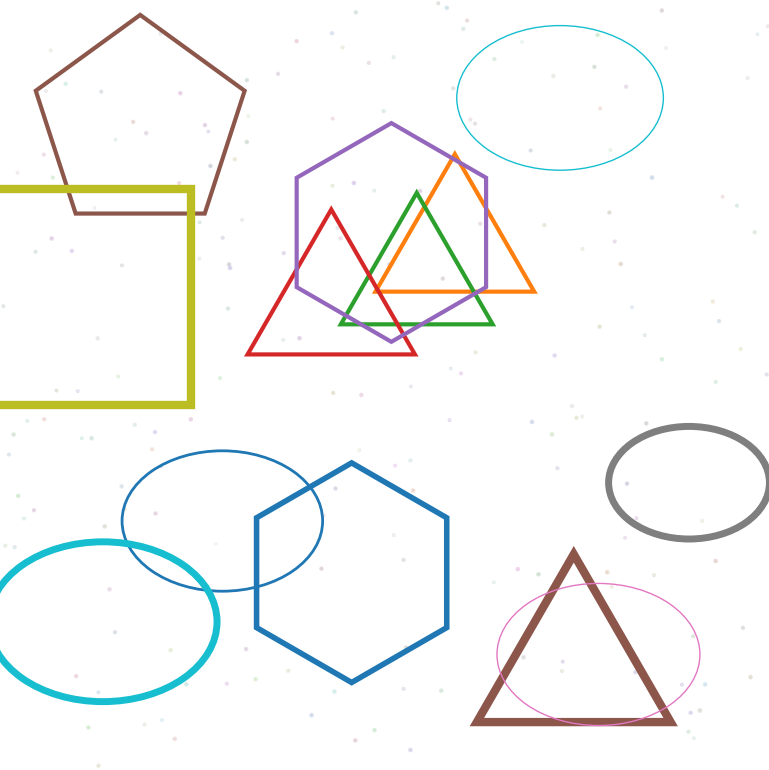[{"shape": "hexagon", "thickness": 2, "radius": 0.71, "center": [0.457, 0.256]}, {"shape": "oval", "thickness": 1, "radius": 0.65, "center": [0.289, 0.323]}, {"shape": "triangle", "thickness": 1.5, "radius": 0.6, "center": [0.591, 0.681]}, {"shape": "triangle", "thickness": 1.5, "radius": 0.57, "center": [0.541, 0.636]}, {"shape": "triangle", "thickness": 1.5, "radius": 0.63, "center": [0.43, 0.602]}, {"shape": "hexagon", "thickness": 1.5, "radius": 0.71, "center": [0.508, 0.698]}, {"shape": "triangle", "thickness": 3, "radius": 0.73, "center": [0.745, 0.135]}, {"shape": "pentagon", "thickness": 1.5, "radius": 0.71, "center": [0.182, 0.838]}, {"shape": "oval", "thickness": 0.5, "radius": 0.66, "center": [0.777, 0.15]}, {"shape": "oval", "thickness": 2.5, "radius": 0.52, "center": [0.895, 0.373]}, {"shape": "square", "thickness": 3, "radius": 0.7, "center": [0.107, 0.615]}, {"shape": "oval", "thickness": 2.5, "radius": 0.74, "center": [0.134, 0.193]}, {"shape": "oval", "thickness": 0.5, "radius": 0.67, "center": [0.727, 0.873]}]